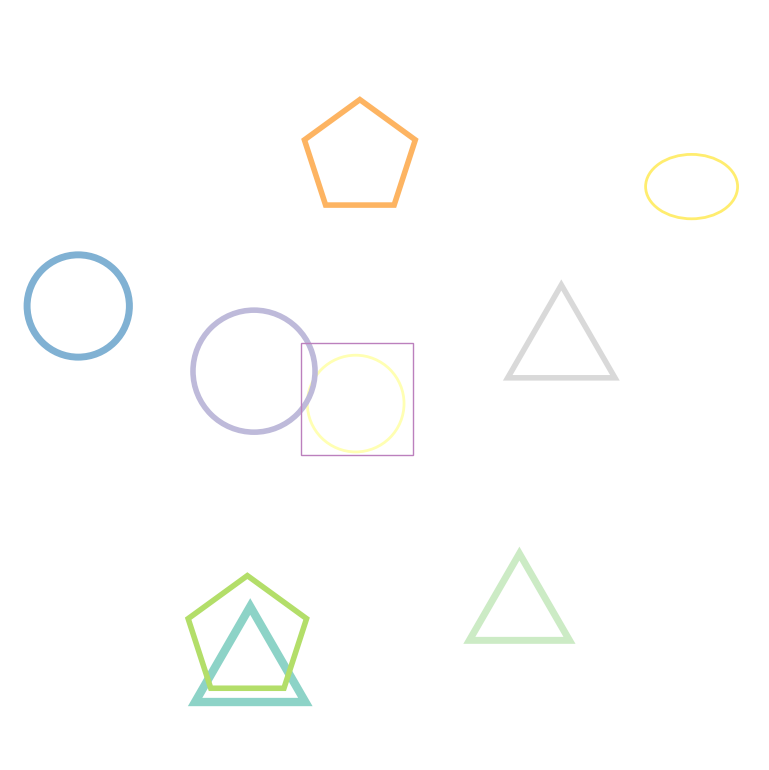[{"shape": "triangle", "thickness": 3, "radius": 0.41, "center": [0.325, 0.13]}, {"shape": "circle", "thickness": 1, "radius": 0.31, "center": [0.462, 0.476]}, {"shape": "circle", "thickness": 2, "radius": 0.4, "center": [0.33, 0.518]}, {"shape": "circle", "thickness": 2.5, "radius": 0.33, "center": [0.102, 0.603]}, {"shape": "pentagon", "thickness": 2, "radius": 0.38, "center": [0.467, 0.795]}, {"shape": "pentagon", "thickness": 2, "radius": 0.4, "center": [0.321, 0.172]}, {"shape": "triangle", "thickness": 2, "radius": 0.4, "center": [0.729, 0.55]}, {"shape": "square", "thickness": 0.5, "radius": 0.36, "center": [0.464, 0.482]}, {"shape": "triangle", "thickness": 2.5, "radius": 0.38, "center": [0.675, 0.206]}, {"shape": "oval", "thickness": 1, "radius": 0.3, "center": [0.898, 0.758]}]